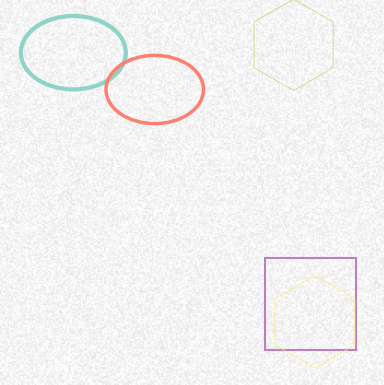[{"shape": "oval", "thickness": 3, "radius": 0.68, "center": [0.191, 0.863]}, {"shape": "oval", "thickness": 2.5, "radius": 0.63, "center": [0.402, 0.768]}, {"shape": "hexagon", "thickness": 0.5, "radius": 0.59, "center": [0.763, 0.884]}, {"shape": "square", "thickness": 1.5, "radius": 0.59, "center": [0.808, 0.21]}, {"shape": "hexagon", "thickness": 0.5, "radius": 0.6, "center": [0.818, 0.164]}]